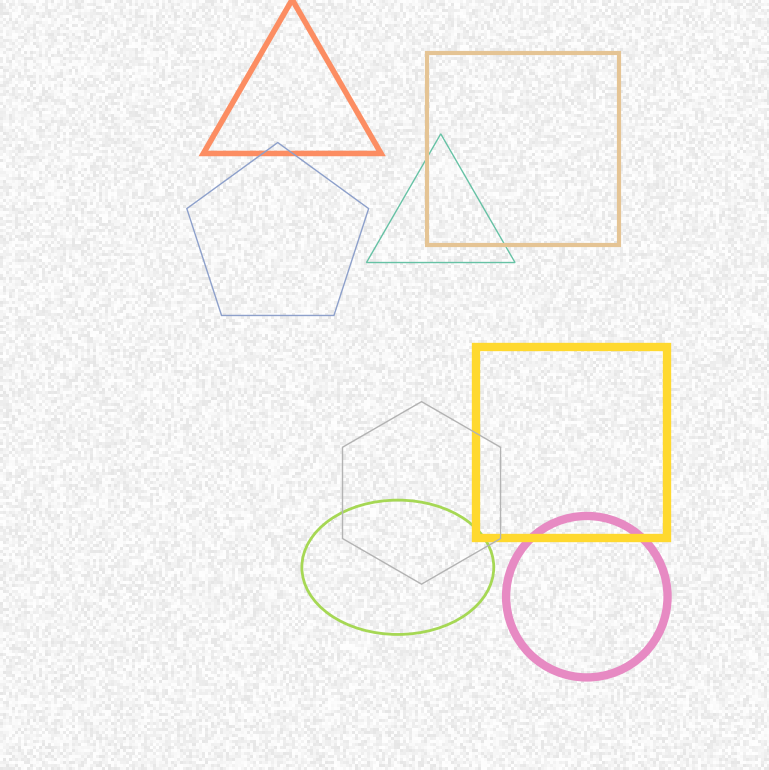[{"shape": "triangle", "thickness": 0.5, "radius": 0.56, "center": [0.572, 0.715]}, {"shape": "triangle", "thickness": 2, "radius": 0.67, "center": [0.379, 0.867]}, {"shape": "pentagon", "thickness": 0.5, "radius": 0.62, "center": [0.361, 0.691]}, {"shape": "circle", "thickness": 3, "radius": 0.52, "center": [0.762, 0.225]}, {"shape": "oval", "thickness": 1, "radius": 0.62, "center": [0.517, 0.263]}, {"shape": "square", "thickness": 3, "radius": 0.62, "center": [0.742, 0.425]}, {"shape": "square", "thickness": 1.5, "radius": 0.62, "center": [0.68, 0.807]}, {"shape": "hexagon", "thickness": 0.5, "radius": 0.59, "center": [0.547, 0.36]}]